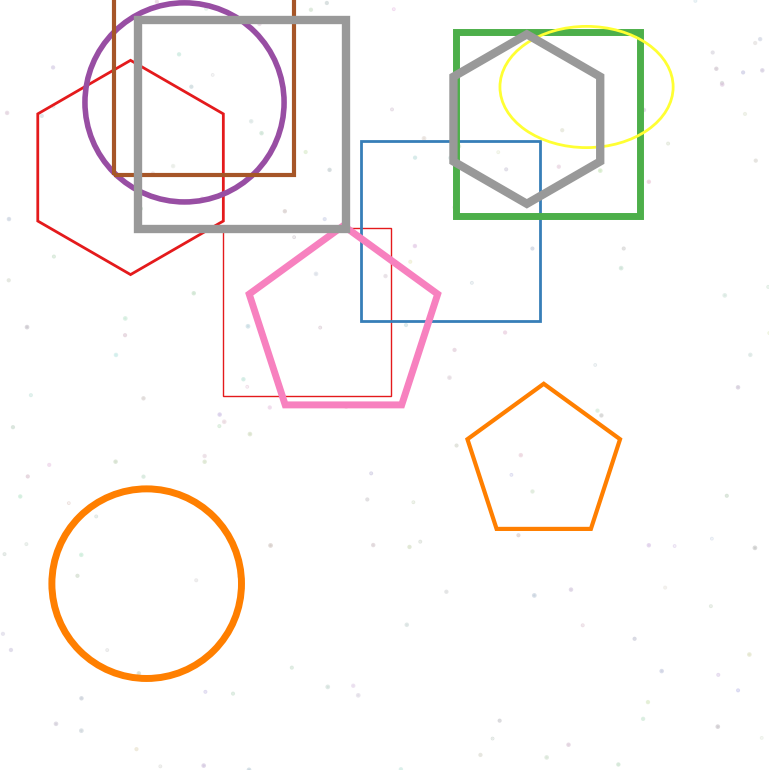[{"shape": "square", "thickness": 0.5, "radius": 0.55, "center": [0.399, 0.595]}, {"shape": "hexagon", "thickness": 1, "radius": 0.7, "center": [0.17, 0.783]}, {"shape": "square", "thickness": 1, "radius": 0.58, "center": [0.585, 0.7]}, {"shape": "square", "thickness": 2.5, "radius": 0.6, "center": [0.711, 0.839]}, {"shape": "circle", "thickness": 2, "radius": 0.65, "center": [0.24, 0.867]}, {"shape": "pentagon", "thickness": 1.5, "radius": 0.52, "center": [0.706, 0.397]}, {"shape": "circle", "thickness": 2.5, "radius": 0.62, "center": [0.19, 0.242]}, {"shape": "oval", "thickness": 1, "radius": 0.56, "center": [0.762, 0.887]}, {"shape": "square", "thickness": 1.5, "radius": 0.59, "center": [0.265, 0.89]}, {"shape": "pentagon", "thickness": 2.5, "radius": 0.64, "center": [0.446, 0.578]}, {"shape": "hexagon", "thickness": 3, "radius": 0.55, "center": [0.684, 0.845]}, {"shape": "square", "thickness": 3, "radius": 0.68, "center": [0.314, 0.838]}]